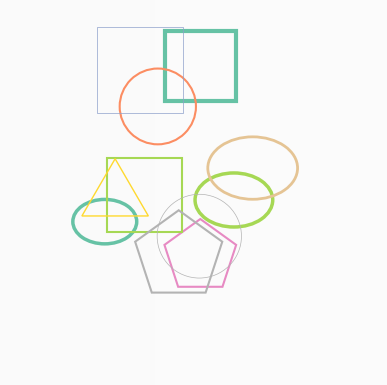[{"shape": "square", "thickness": 3, "radius": 0.46, "center": [0.517, 0.828]}, {"shape": "oval", "thickness": 2.5, "radius": 0.41, "center": [0.27, 0.424]}, {"shape": "circle", "thickness": 1.5, "radius": 0.49, "center": [0.407, 0.724]}, {"shape": "square", "thickness": 0.5, "radius": 0.56, "center": [0.361, 0.818]}, {"shape": "pentagon", "thickness": 1.5, "radius": 0.49, "center": [0.517, 0.334]}, {"shape": "square", "thickness": 1.5, "radius": 0.48, "center": [0.373, 0.494]}, {"shape": "oval", "thickness": 2.5, "radius": 0.5, "center": [0.604, 0.481]}, {"shape": "triangle", "thickness": 1, "radius": 0.5, "center": [0.297, 0.489]}, {"shape": "oval", "thickness": 2, "radius": 0.58, "center": [0.652, 0.563]}, {"shape": "pentagon", "thickness": 1.5, "radius": 0.59, "center": [0.461, 0.336]}, {"shape": "circle", "thickness": 0.5, "radius": 0.54, "center": [0.514, 0.387]}]